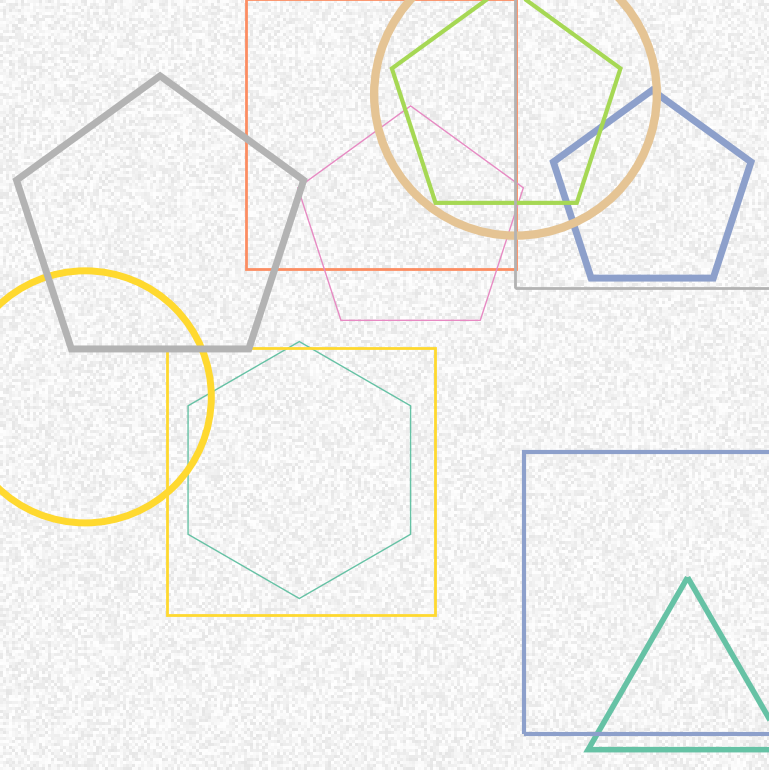[{"shape": "triangle", "thickness": 2, "radius": 0.75, "center": [0.893, 0.101]}, {"shape": "hexagon", "thickness": 0.5, "radius": 0.83, "center": [0.389, 0.39]}, {"shape": "square", "thickness": 1, "radius": 0.88, "center": [0.495, 0.826]}, {"shape": "square", "thickness": 1.5, "radius": 0.91, "center": [0.863, 0.23]}, {"shape": "pentagon", "thickness": 2.5, "radius": 0.67, "center": [0.847, 0.748]}, {"shape": "pentagon", "thickness": 0.5, "radius": 0.77, "center": [0.533, 0.709]}, {"shape": "pentagon", "thickness": 1.5, "radius": 0.78, "center": [0.657, 0.863]}, {"shape": "square", "thickness": 1, "radius": 0.87, "center": [0.391, 0.375]}, {"shape": "circle", "thickness": 2.5, "radius": 0.82, "center": [0.111, 0.485]}, {"shape": "circle", "thickness": 3, "radius": 0.92, "center": [0.669, 0.878]}, {"shape": "square", "thickness": 1, "radius": 0.98, "center": [0.865, 0.822]}, {"shape": "pentagon", "thickness": 2.5, "radius": 0.98, "center": [0.208, 0.705]}]